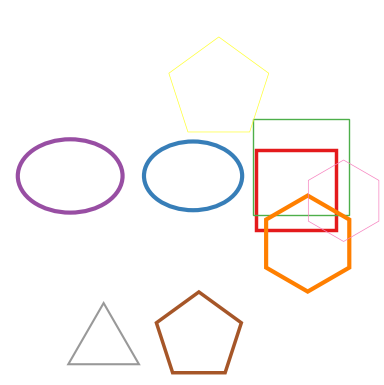[{"shape": "square", "thickness": 2.5, "radius": 0.52, "center": [0.768, 0.507]}, {"shape": "oval", "thickness": 3, "radius": 0.64, "center": [0.501, 0.543]}, {"shape": "square", "thickness": 1, "radius": 0.62, "center": [0.781, 0.566]}, {"shape": "oval", "thickness": 3, "radius": 0.68, "center": [0.182, 0.543]}, {"shape": "hexagon", "thickness": 3, "radius": 0.62, "center": [0.799, 0.367]}, {"shape": "pentagon", "thickness": 0.5, "radius": 0.68, "center": [0.568, 0.768]}, {"shape": "pentagon", "thickness": 2.5, "radius": 0.58, "center": [0.517, 0.126]}, {"shape": "hexagon", "thickness": 0.5, "radius": 0.53, "center": [0.892, 0.479]}, {"shape": "triangle", "thickness": 1.5, "radius": 0.53, "center": [0.269, 0.107]}]